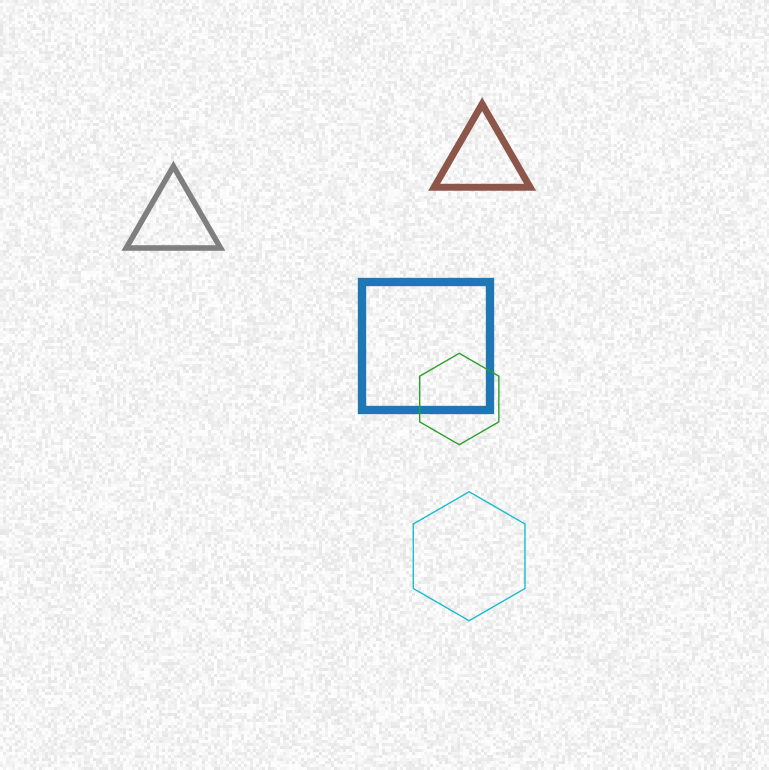[{"shape": "square", "thickness": 3, "radius": 0.42, "center": [0.553, 0.551]}, {"shape": "hexagon", "thickness": 0.5, "radius": 0.3, "center": [0.596, 0.482]}, {"shape": "triangle", "thickness": 2.5, "radius": 0.36, "center": [0.626, 0.793]}, {"shape": "triangle", "thickness": 2, "radius": 0.35, "center": [0.225, 0.713]}, {"shape": "hexagon", "thickness": 0.5, "radius": 0.42, "center": [0.609, 0.278]}]